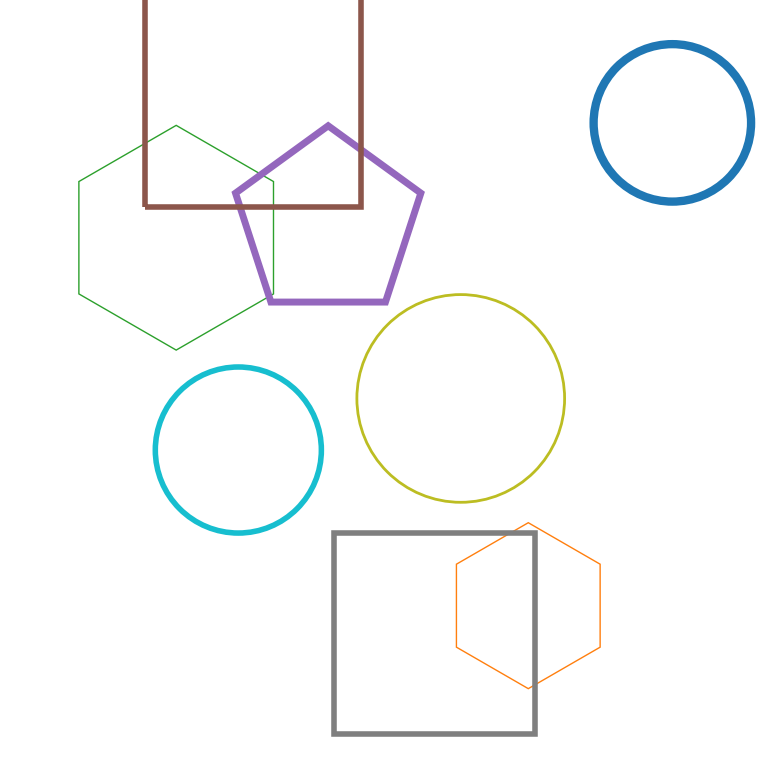[{"shape": "circle", "thickness": 3, "radius": 0.51, "center": [0.873, 0.84]}, {"shape": "hexagon", "thickness": 0.5, "radius": 0.54, "center": [0.686, 0.213]}, {"shape": "hexagon", "thickness": 0.5, "radius": 0.73, "center": [0.229, 0.691]}, {"shape": "pentagon", "thickness": 2.5, "radius": 0.63, "center": [0.426, 0.71]}, {"shape": "square", "thickness": 2, "radius": 0.7, "center": [0.329, 0.871]}, {"shape": "square", "thickness": 2, "radius": 0.65, "center": [0.564, 0.177]}, {"shape": "circle", "thickness": 1, "radius": 0.67, "center": [0.598, 0.483]}, {"shape": "circle", "thickness": 2, "radius": 0.54, "center": [0.31, 0.416]}]